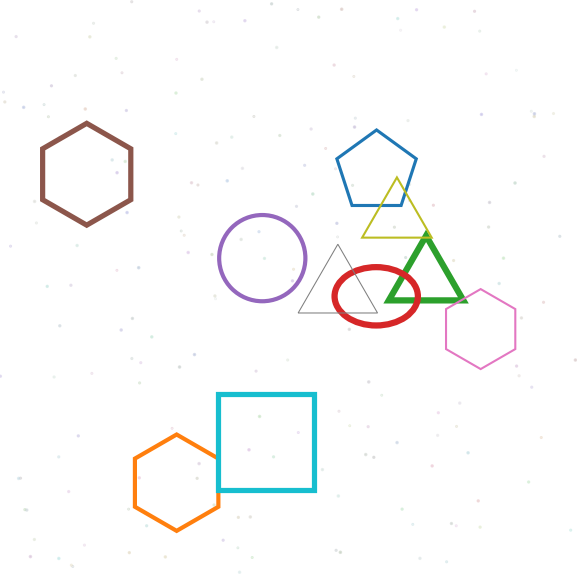[{"shape": "pentagon", "thickness": 1.5, "radius": 0.36, "center": [0.652, 0.702]}, {"shape": "hexagon", "thickness": 2, "radius": 0.42, "center": [0.306, 0.163]}, {"shape": "triangle", "thickness": 3, "radius": 0.37, "center": [0.738, 0.516]}, {"shape": "oval", "thickness": 3, "radius": 0.36, "center": [0.651, 0.486]}, {"shape": "circle", "thickness": 2, "radius": 0.37, "center": [0.454, 0.552]}, {"shape": "hexagon", "thickness": 2.5, "radius": 0.44, "center": [0.15, 0.697]}, {"shape": "hexagon", "thickness": 1, "radius": 0.35, "center": [0.832, 0.429]}, {"shape": "triangle", "thickness": 0.5, "radius": 0.4, "center": [0.585, 0.497]}, {"shape": "triangle", "thickness": 1, "radius": 0.35, "center": [0.687, 0.622]}, {"shape": "square", "thickness": 2.5, "radius": 0.41, "center": [0.46, 0.234]}]